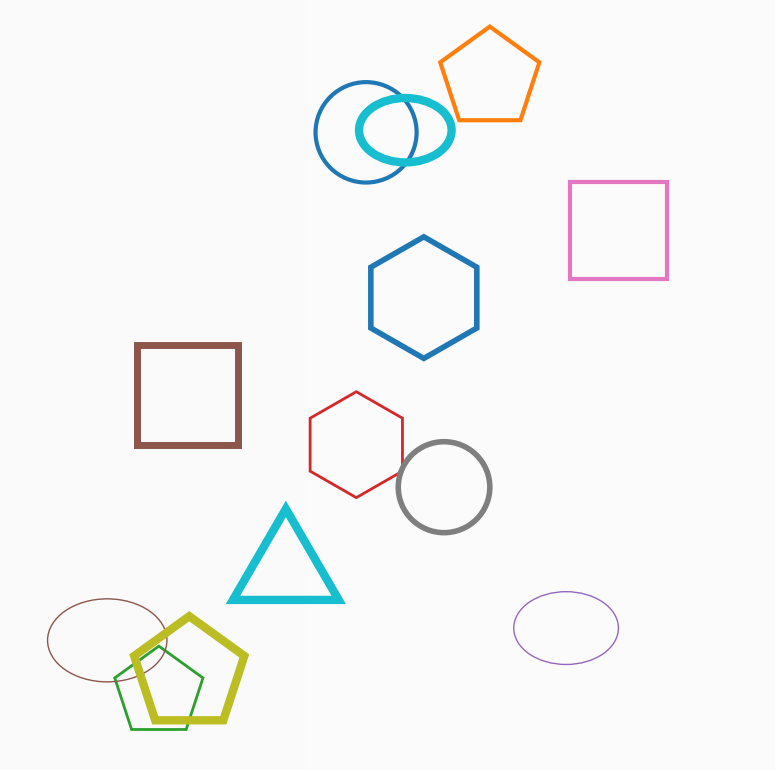[{"shape": "hexagon", "thickness": 2, "radius": 0.39, "center": [0.547, 0.613]}, {"shape": "circle", "thickness": 1.5, "radius": 0.33, "center": [0.472, 0.828]}, {"shape": "pentagon", "thickness": 1.5, "radius": 0.34, "center": [0.632, 0.898]}, {"shape": "pentagon", "thickness": 1, "radius": 0.3, "center": [0.205, 0.101]}, {"shape": "hexagon", "thickness": 1, "radius": 0.34, "center": [0.46, 0.423]}, {"shape": "oval", "thickness": 0.5, "radius": 0.34, "center": [0.73, 0.184]}, {"shape": "square", "thickness": 2.5, "radius": 0.33, "center": [0.242, 0.487]}, {"shape": "oval", "thickness": 0.5, "radius": 0.39, "center": [0.138, 0.168]}, {"shape": "square", "thickness": 1.5, "radius": 0.31, "center": [0.798, 0.7]}, {"shape": "circle", "thickness": 2, "radius": 0.3, "center": [0.573, 0.367]}, {"shape": "pentagon", "thickness": 3, "radius": 0.37, "center": [0.244, 0.125]}, {"shape": "oval", "thickness": 3, "radius": 0.3, "center": [0.523, 0.831]}, {"shape": "triangle", "thickness": 3, "radius": 0.39, "center": [0.369, 0.26]}]